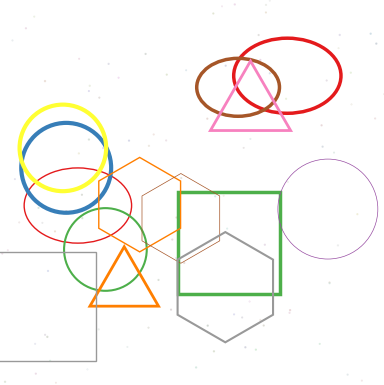[{"shape": "oval", "thickness": 1, "radius": 0.7, "center": [0.202, 0.466]}, {"shape": "oval", "thickness": 2.5, "radius": 0.7, "center": [0.746, 0.803]}, {"shape": "circle", "thickness": 3, "radius": 0.58, "center": [0.172, 0.564]}, {"shape": "circle", "thickness": 1.5, "radius": 0.54, "center": [0.274, 0.352]}, {"shape": "square", "thickness": 2.5, "radius": 0.66, "center": [0.595, 0.37]}, {"shape": "circle", "thickness": 0.5, "radius": 0.65, "center": [0.852, 0.457]}, {"shape": "triangle", "thickness": 2, "radius": 0.51, "center": [0.323, 0.256]}, {"shape": "hexagon", "thickness": 1, "radius": 0.61, "center": [0.363, 0.468]}, {"shape": "circle", "thickness": 3, "radius": 0.56, "center": [0.163, 0.616]}, {"shape": "hexagon", "thickness": 0.5, "radius": 0.58, "center": [0.47, 0.433]}, {"shape": "oval", "thickness": 2.5, "radius": 0.54, "center": [0.618, 0.773]}, {"shape": "triangle", "thickness": 2, "radius": 0.6, "center": [0.651, 0.721]}, {"shape": "hexagon", "thickness": 1.5, "radius": 0.72, "center": [0.585, 0.254]}, {"shape": "square", "thickness": 1, "radius": 0.71, "center": [0.109, 0.204]}]